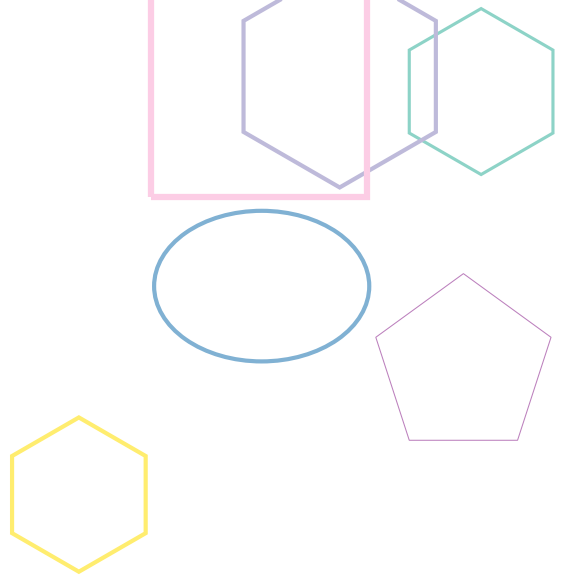[{"shape": "hexagon", "thickness": 1.5, "radius": 0.72, "center": [0.833, 0.841]}, {"shape": "hexagon", "thickness": 2, "radius": 0.96, "center": [0.588, 0.867]}, {"shape": "oval", "thickness": 2, "radius": 0.93, "center": [0.453, 0.504]}, {"shape": "square", "thickness": 3, "radius": 0.94, "center": [0.448, 0.846]}, {"shape": "pentagon", "thickness": 0.5, "radius": 0.8, "center": [0.802, 0.366]}, {"shape": "hexagon", "thickness": 2, "radius": 0.67, "center": [0.137, 0.143]}]